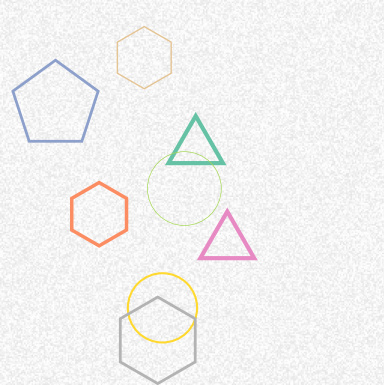[{"shape": "triangle", "thickness": 3, "radius": 0.41, "center": [0.508, 0.617]}, {"shape": "hexagon", "thickness": 2.5, "radius": 0.41, "center": [0.258, 0.444]}, {"shape": "pentagon", "thickness": 2, "radius": 0.58, "center": [0.144, 0.727]}, {"shape": "triangle", "thickness": 3, "radius": 0.4, "center": [0.59, 0.37]}, {"shape": "circle", "thickness": 0.5, "radius": 0.48, "center": [0.479, 0.51]}, {"shape": "circle", "thickness": 1.5, "radius": 0.45, "center": [0.422, 0.2]}, {"shape": "hexagon", "thickness": 1, "radius": 0.4, "center": [0.375, 0.85]}, {"shape": "hexagon", "thickness": 2, "radius": 0.56, "center": [0.41, 0.116]}]